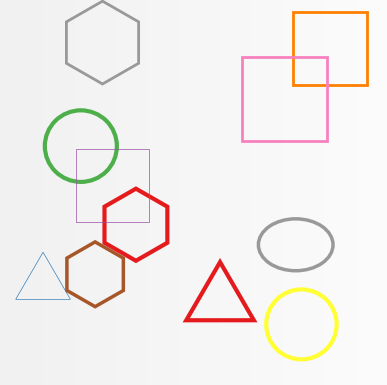[{"shape": "hexagon", "thickness": 3, "radius": 0.47, "center": [0.351, 0.416]}, {"shape": "triangle", "thickness": 3, "radius": 0.5, "center": [0.568, 0.219]}, {"shape": "triangle", "thickness": 0.5, "radius": 0.41, "center": [0.111, 0.263]}, {"shape": "circle", "thickness": 3, "radius": 0.46, "center": [0.209, 0.62]}, {"shape": "square", "thickness": 0.5, "radius": 0.47, "center": [0.289, 0.518]}, {"shape": "square", "thickness": 2, "radius": 0.48, "center": [0.851, 0.874]}, {"shape": "circle", "thickness": 3, "radius": 0.45, "center": [0.778, 0.157]}, {"shape": "hexagon", "thickness": 2.5, "radius": 0.42, "center": [0.245, 0.288]}, {"shape": "square", "thickness": 2, "radius": 0.55, "center": [0.734, 0.742]}, {"shape": "oval", "thickness": 2.5, "radius": 0.48, "center": [0.763, 0.364]}, {"shape": "hexagon", "thickness": 2, "radius": 0.54, "center": [0.265, 0.889]}]